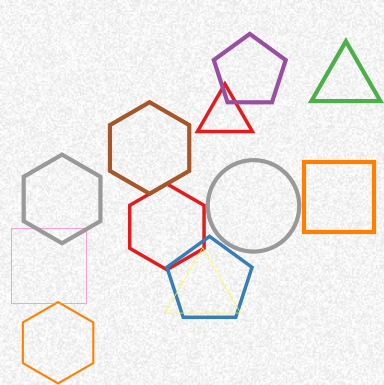[{"shape": "triangle", "thickness": 2.5, "radius": 0.41, "center": [0.584, 0.7]}, {"shape": "hexagon", "thickness": 2.5, "radius": 0.56, "center": [0.433, 0.411]}, {"shape": "pentagon", "thickness": 2.5, "radius": 0.58, "center": [0.544, 0.27]}, {"shape": "triangle", "thickness": 3, "radius": 0.52, "center": [0.898, 0.789]}, {"shape": "pentagon", "thickness": 3, "radius": 0.49, "center": [0.649, 0.814]}, {"shape": "hexagon", "thickness": 1.5, "radius": 0.53, "center": [0.151, 0.11]}, {"shape": "square", "thickness": 3, "radius": 0.45, "center": [0.881, 0.488]}, {"shape": "triangle", "thickness": 0.5, "radius": 0.57, "center": [0.527, 0.244]}, {"shape": "hexagon", "thickness": 3, "radius": 0.59, "center": [0.389, 0.616]}, {"shape": "square", "thickness": 0.5, "radius": 0.49, "center": [0.127, 0.311]}, {"shape": "circle", "thickness": 3, "radius": 0.59, "center": [0.658, 0.465]}, {"shape": "hexagon", "thickness": 3, "radius": 0.58, "center": [0.161, 0.483]}]